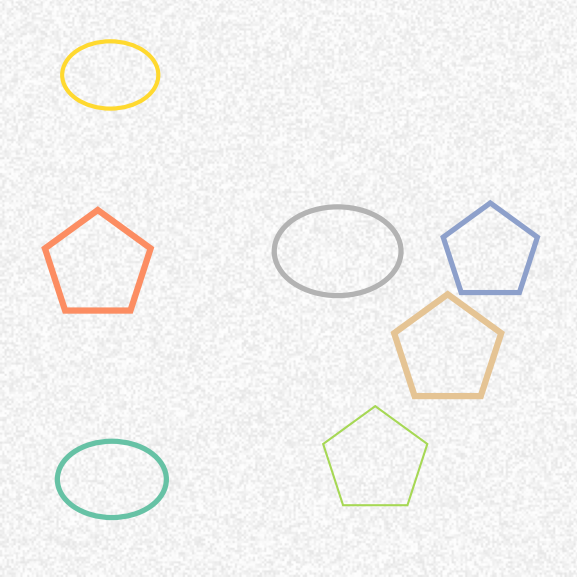[{"shape": "oval", "thickness": 2.5, "radius": 0.47, "center": [0.194, 0.169]}, {"shape": "pentagon", "thickness": 3, "radius": 0.48, "center": [0.169, 0.539]}, {"shape": "pentagon", "thickness": 2.5, "radius": 0.43, "center": [0.849, 0.562]}, {"shape": "pentagon", "thickness": 1, "radius": 0.47, "center": [0.65, 0.201]}, {"shape": "oval", "thickness": 2, "radius": 0.42, "center": [0.191, 0.869]}, {"shape": "pentagon", "thickness": 3, "radius": 0.49, "center": [0.775, 0.392]}, {"shape": "oval", "thickness": 2.5, "radius": 0.55, "center": [0.585, 0.564]}]